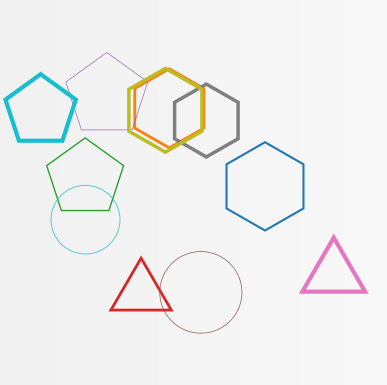[{"shape": "hexagon", "thickness": 1.5, "radius": 0.57, "center": [0.684, 0.516]}, {"shape": "hexagon", "thickness": 2, "radius": 0.51, "center": [0.437, 0.719]}, {"shape": "pentagon", "thickness": 1, "radius": 0.52, "center": [0.22, 0.537]}, {"shape": "triangle", "thickness": 2, "radius": 0.45, "center": [0.364, 0.24]}, {"shape": "pentagon", "thickness": 0.5, "radius": 0.56, "center": [0.276, 0.753]}, {"shape": "circle", "thickness": 0.5, "radius": 0.53, "center": [0.518, 0.241]}, {"shape": "triangle", "thickness": 3, "radius": 0.47, "center": [0.861, 0.289]}, {"shape": "hexagon", "thickness": 2.5, "radius": 0.47, "center": [0.533, 0.687]}, {"shape": "hexagon", "thickness": 2.5, "radius": 0.54, "center": [0.427, 0.714]}, {"shape": "pentagon", "thickness": 3, "radius": 0.48, "center": [0.105, 0.712]}, {"shape": "circle", "thickness": 0.5, "radius": 0.45, "center": [0.221, 0.429]}]